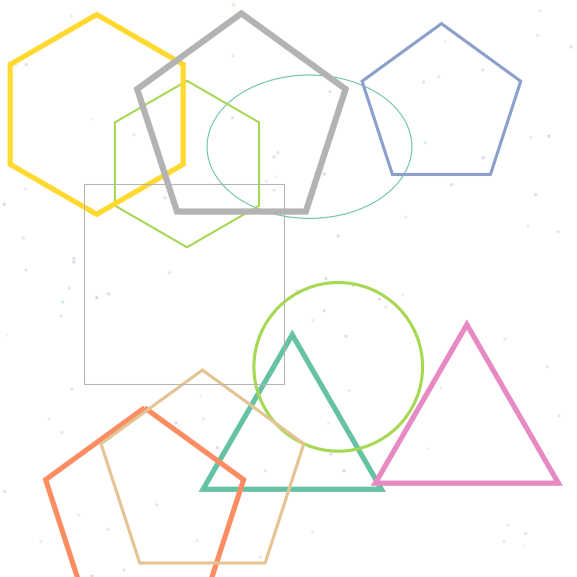[{"shape": "triangle", "thickness": 2.5, "radius": 0.89, "center": [0.506, 0.241]}, {"shape": "oval", "thickness": 0.5, "radius": 0.89, "center": [0.536, 0.745]}, {"shape": "pentagon", "thickness": 2.5, "radius": 0.9, "center": [0.25, 0.113]}, {"shape": "pentagon", "thickness": 1.5, "radius": 0.72, "center": [0.764, 0.814]}, {"shape": "triangle", "thickness": 2.5, "radius": 0.92, "center": [0.808, 0.254]}, {"shape": "hexagon", "thickness": 1, "radius": 0.72, "center": [0.324, 0.715]}, {"shape": "circle", "thickness": 1.5, "radius": 0.73, "center": [0.586, 0.364]}, {"shape": "hexagon", "thickness": 2.5, "radius": 0.86, "center": [0.167, 0.801]}, {"shape": "pentagon", "thickness": 1.5, "radius": 0.92, "center": [0.351, 0.174]}, {"shape": "square", "thickness": 0.5, "radius": 0.87, "center": [0.318, 0.508]}, {"shape": "pentagon", "thickness": 3, "radius": 0.95, "center": [0.418, 0.786]}]